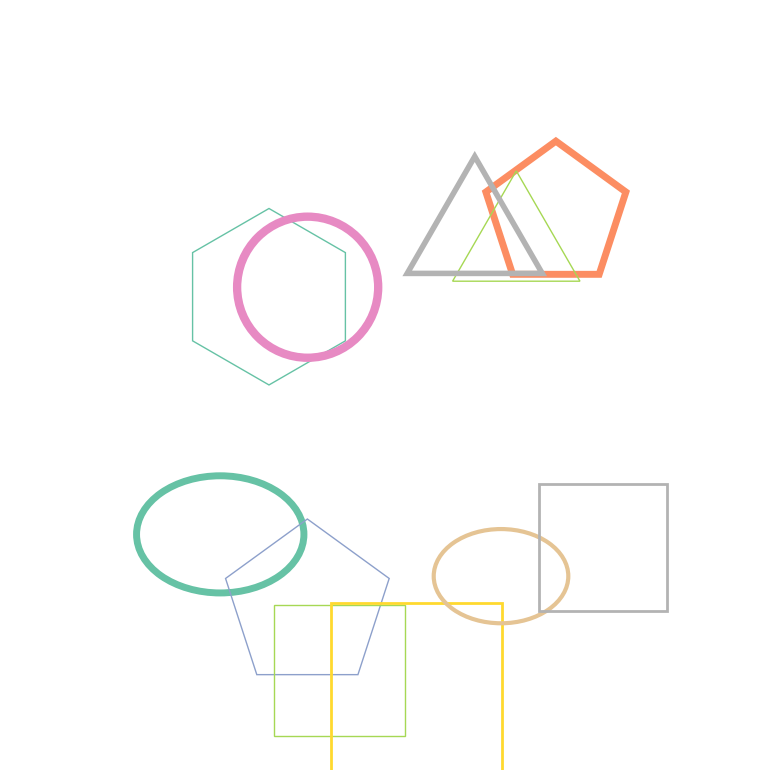[{"shape": "oval", "thickness": 2.5, "radius": 0.54, "center": [0.286, 0.306]}, {"shape": "hexagon", "thickness": 0.5, "radius": 0.57, "center": [0.349, 0.615]}, {"shape": "pentagon", "thickness": 2.5, "radius": 0.48, "center": [0.722, 0.721]}, {"shape": "pentagon", "thickness": 0.5, "radius": 0.56, "center": [0.399, 0.214]}, {"shape": "circle", "thickness": 3, "radius": 0.46, "center": [0.4, 0.627]}, {"shape": "triangle", "thickness": 0.5, "radius": 0.48, "center": [0.67, 0.683]}, {"shape": "square", "thickness": 0.5, "radius": 0.42, "center": [0.441, 0.129]}, {"shape": "square", "thickness": 1, "radius": 0.55, "center": [0.541, 0.106]}, {"shape": "oval", "thickness": 1.5, "radius": 0.44, "center": [0.651, 0.252]}, {"shape": "square", "thickness": 1, "radius": 0.41, "center": [0.783, 0.289]}, {"shape": "triangle", "thickness": 2, "radius": 0.51, "center": [0.617, 0.696]}]